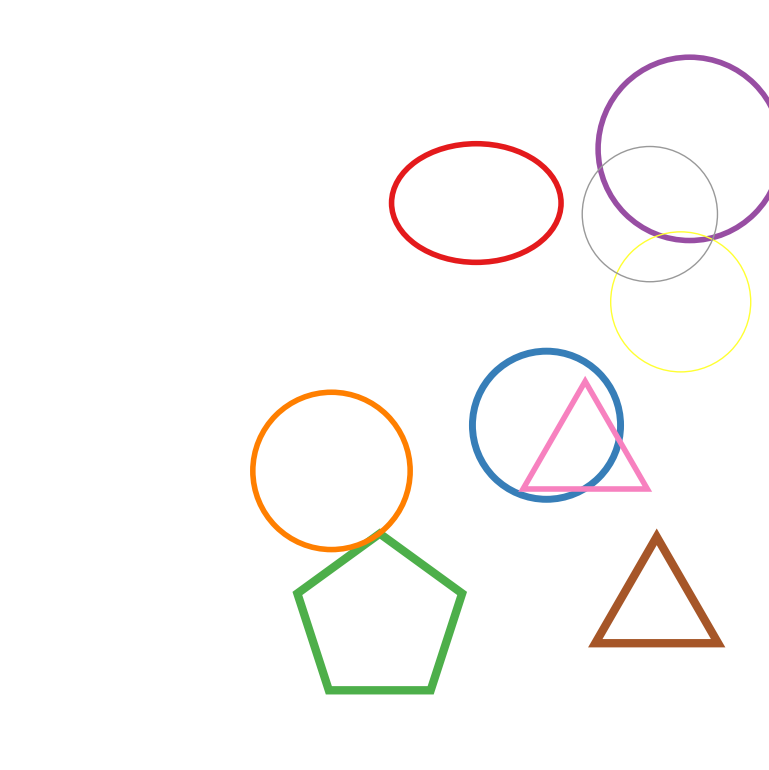[{"shape": "oval", "thickness": 2, "radius": 0.55, "center": [0.619, 0.736]}, {"shape": "circle", "thickness": 2.5, "radius": 0.48, "center": [0.71, 0.448]}, {"shape": "pentagon", "thickness": 3, "radius": 0.56, "center": [0.493, 0.195]}, {"shape": "circle", "thickness": 2, "radius": 0.6, "center": [0.896, 0.807]}, {"shape": "circle", "thickness": 2, "radius": 0.51, "center": [0.431, 0.388]}, {"shape": "circle", "thickness": 0.5, "radius": 0.45, "center": [0.884, 0.608]}, {"shape": "triangle", "thickness": 3, "radius": 0.46, "center": [0.853, 0.211]}, {"shape": "triangle", "thickness": 2, "radius": 0.47, "center": [0.76, 0.412]}, {"shape": "circle", "thickness": 0.5, "radius": 0.44, "center": [0.844, 0.722]}]